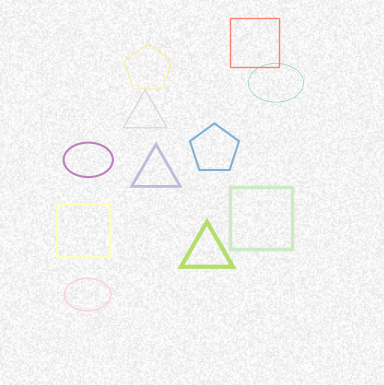[{"shape": "oval", "thickness": 0.5, "radius": 0.36, "center": [0.717, 0.785]}, {"shape": "square", "thickness": 1.5, "radius": 0.34, "center": [0.216, 0.401]}, {"shape": "triangle", "thickness": 2, "radius": 0.36, "center": [0.405, 0.552]}, {"shape": "square", "thickness": 1, "radius": 0.32, "center": [0.66, 0.889]}, {"shape": "pentagon", "thickness": 1.5, "radius": 0.33, "center": [0.557, 0.613]}, {"shape": "triangle", "thickness": 3, "radius": 0.39, "center": [0.538, 0.346]}, {"shape": "oval", "thickness": 1, "radius": 0.3, "center": [0.228, 0.235]}, {"shape": "triangle", "thickness": 1, "radius": 0.33, "center": [0.377, 0.701]}, {"shape": "oval", "thickness": 1.5, "radius": 0.32, "center": [0.229, 0.585]}, {"shape": "square", "thickness": 2.5, "radius": 0.4, "center": [0.678, 0.433]}, {"shape": "pentagon", "thickness": 0.5, "radius": 0.32, "center": [0.385, 0.821]}]